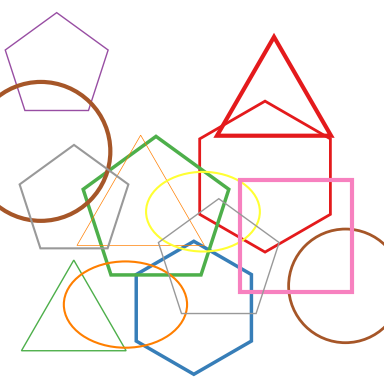[{"shape": "hexagon", "thickness": 2, "radius": 0.98, "center": [0.688, 0.541]}, {"shape": "triangle", "thickness": 3, "radius": 0.86, "center": [0.712, 0.733]}, {"shape": "hexagon", "thickness": 2.5, "radius": 0.86, "center": [0.503, 0.201]}, {"shape": "pentagon", "thickness": 2.5, "radius": 0.99, "center": [0.405, 0.447]}, {"shape": "triangle", "thickness": 1, "radius": 0.78, "center": [0.192, 0.167]}, {"shape": "pentagon", "thickness": 1, "radius": 0.7, "center": [0.147, 0.827]}, {"shape": "triangle", "thickness": 0.5, "radius": 0.96, "center": [0.365, 0.458]}, {"shape": "oval", "thickness": 1.5, "radius": 0.8, "center": [0.326, 0.209]}, {"shape": "oval", "thickness": 1.5, "radius": 0.74, "center": [0.527, 0.45]}, {"shape": "circle", "thickness": 2, "radius": 0.74, "center": [0.897, 0.257]}, {"shape": "circle", "thickness": 3, "radius": 0.9, "center": [0.106, 0.607]}, {"shape": "square", "thickness": 3, "radius": 0.73, "center": [0.768, 0.387]}, {"shape": "pentagon", "thickness": 1.5, "radius": 0.74, "center": [0.192, 0.475]}, {"shape": "pentagon", "thickness": 1, "radius": 0.82, "center": [0.568, 0.319]}]